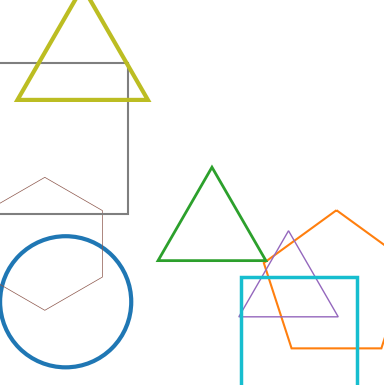[{"shape": "circle", "thickness": 3, "radius": 0.85, "center": [0.171, 0.216]}, {"shape": "pentagon", "thickness": 1.5, "radius": 0.99, "center": [0.874, 0.256]}, {"shape": "triangle", "thickness": 2, "radius": 0.81, "center": [0.551, 0.404]}, {"shape": "triangle", "thickness": 1, "radius": 0.75, "center": [0.749, 0.252]}, {"shape": "hexagon", "thickness": 0.5, "radius": 0.86, "center": [0.116, 0.367]}, {"shape": "square", "thickness": 1.5, "radius": 0.98, "center": [0.136, 0.64]}, {"shape": "triangle", "thickness": 3, "radius": 0.98, "center": [0.215, 0.838]}, {"shape": "square", "thickness": 2.5, "radius": 0.76, "center": [0.776, 0.129]}]